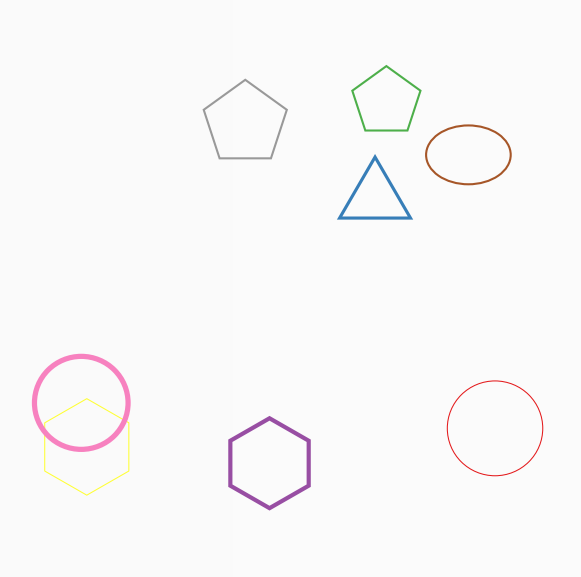[{"shape": "circle", "thickness": 0.5, "radius": 0.41, "center": [0.852, 0.257]}, {"shape": "triangle", "thickness": 1.5, "radius": 0.35, "center": [0.645, 0.657]}, {"shape": "pentagon", "thickness": 1, "radius": 0.31, "center": [0.665, 0.823]}, {"shape": "hexagon", "thickness": 2, "radius": 0.39, "center": [0.464, 0.197]}, {"shape": "hexagon", "thickness": 0.5, "radius": 0.42, "center": [0.149, 0.225]}, {"shape": "oval", "thickness": 1, "radius": 0.36, "center": [0.806, 0.731]}, {"shape": "circle", "thickness": 2.5, "radius": 0.4, "center": [0.14, 0.302]}, {"shape": "pentagon", "thickness": 1, "radius": 0.38, "center": [0.422, 0.786]}]